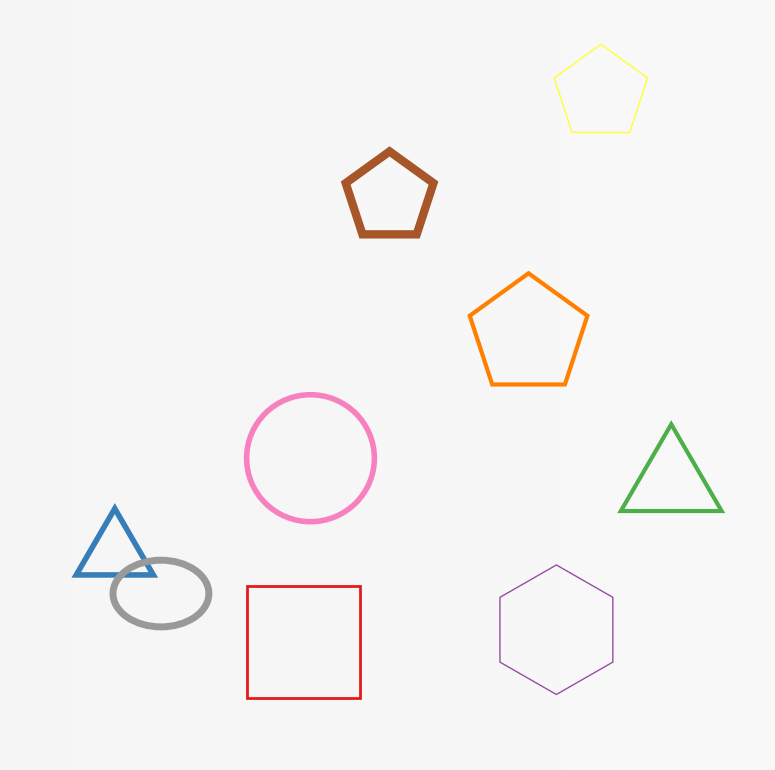[{"shape": "square", "thickness": 1, "radius": 0.36, "center": [0.391, 0.167]}, {"shape": "triangle", "thickness": 2, "radius": 0.29, "center": [0.148, 0.282]}, {"shape": "triangle", "thickness": 1.5, "radius": 0.38, "center": [0.866, 0.374]}, {"shape": "hexagon", "thickness": 0.5, "radius": 0.42, "center": [0.718, 0.182]}, {"shape": "pentagon", "thickness": 1.5, "radius": 0.4, "center": [0.682, 0.565]}, {"shape": "pentagon", "thickness": 0.5, "radius": 0.32, "center": [0.775, 0.879]}, {"shape": "pentagon", "thickness": 3, "radius": 0.3, "center": [0.503, 0.744]}, {"shape": "circle", "thickness": 2, "radius": 0.41, "center": [0.401, 0.405]}, {"shape": "oval", "thickness": 2.5, "radius": 0.31, "center": [0.208, 0.229]}]